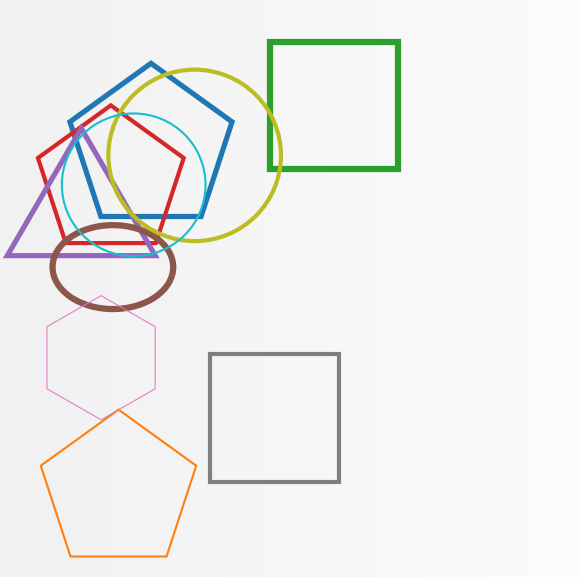[{"shape": "pentagon", "thickness": 2.5, "radius": 0.73, "center": [0.26, 0.743]}, {"shape": "pentagon", "thickness": 1, "radius": 0.7, "center": [0.204, 0.149]}, {"shape": "square", "thickness": 3, "radius": 0.55, "center": [0.575, 0.817]}, {"shape": "pentagon", "thickness": 2, "radius": 0.66, "center": [0.191, 0.685]}, {"shape": "triangle", "thickness": 2.5, "radius": 0.73, "center": [0.14, 0.63]}, {"shape": "oval", "thickness": 3, "radius": 0.52, "center": [0.194, 0.537]}, {"shape": "hexagon", "thickness": 0.5, "radius": 0.54, "center": [0.174, 0.38]}, {"shape": "square", "thickness": 2, "radius": 0.55, "center": [0.472, 0.275]}, {"shape": "circle", "thickness": 2, "radius": 0.74, "center": [0.335, 0.73]}, {"shape": "circle", "thickness": 1, "radius": 0.62, "center": [0.23, 0.679]}]